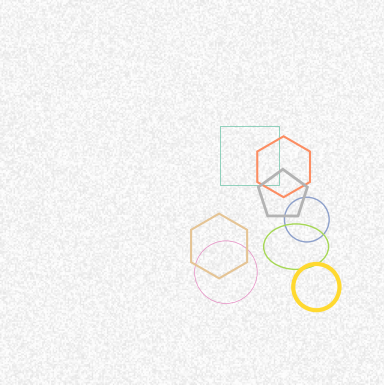[{"shape": "square", "thickness": 0.5, "radius": 0.39, "center": [0.648, 0.596]}, {"shape": "hexagon", "thickness": 1.5, "radius": 0.4, "center": [0.737, 0.567]}, {"shape": "circle", "thickness": 1, "radius": 0.29, "center": [0.797, 0.43]}, {"shape": "circle", "thickness": 0.5, "radius": 0.41, "center": [0.587, 0.293]}, {"shape": "oval", "thickness": 1, "radius": 0.42, "center": [0.769, 0.359]}, {"shape": "circle", "thickness": 3, "radius": 0.3, "center": [0.822, 0.254]}, {"shape": "hexagon", "thickness": 1.5, "radius": 0.42, "center": [0.569, 0.361]}, {"shape": "pentagon", "thickness": 2, "radius": 0.34, "center": [0.735, 0.493]}]